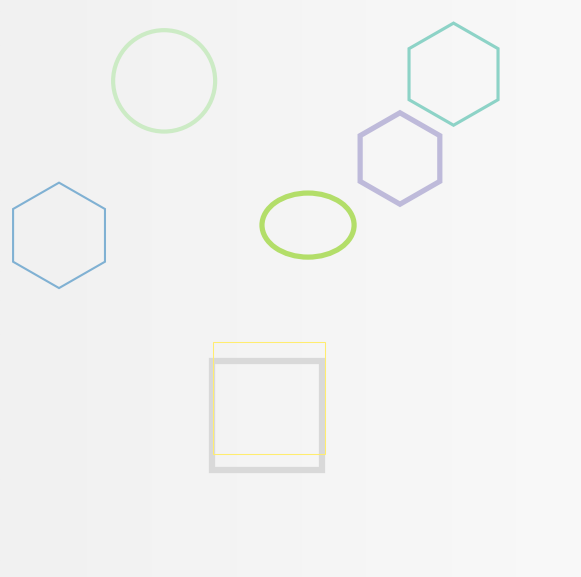[{"shape": "hexagon", "thickness": 1.5, "radius": 0.44, "center": [0.78, 0.871]}, {"shape": "hexagon", "thickness": 2.5, "radius": 0.4, "center": [0.688, 0.725]}, {"shape": "hexagon", "thickness": 1, "radius": 0.46, "center": [0.102, 0.592]}, {"shape": "oval", "thickness": 2.5, "radius": 0.4, "center": [0.53, 0.609]}, {"shape": "square", "thickness": 3, "radius": 0.47, "center": [0.46, 0.28]}, {"shape": "circle", "thickness": 2, "radius": 0.44, "center": [0.282, 0.859]}, {"shape": "square", "thickness": 0.5, "radius": 0.48, "center": [0.463, 0.31]}]